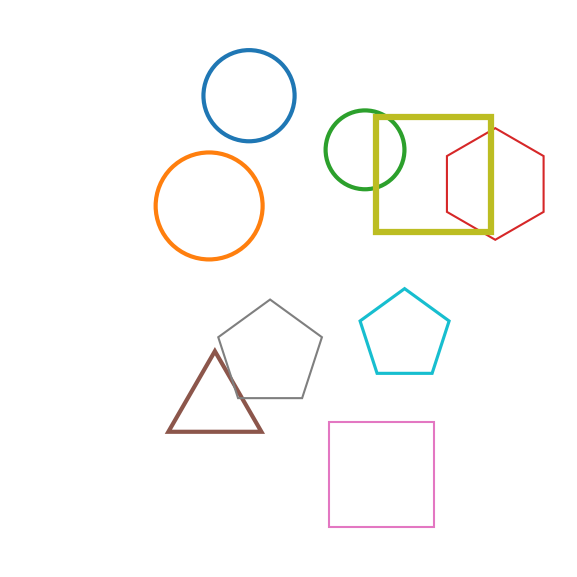[{"shape": "circle", "thickness": 2, "radius": 0.39, "center": [0.431, 0.833]}, {"shape": "circle", "thickness": 2, "radius": 0.46, "center": [0.362, 0.643]}, {"shape": "circle", "thickness": 2, "radius": 0.34, "center": [0.632, 0.74]}, {"shape": "hexagon", "thickness": 1, "radius": 0.48, "center": [0.858, 0.681]}, {"shape": "triangle", "thickness": 2, "radius": 0.47, "center": [0.372, 0.298]}, {"shape": "square", "thickness": 1, "radius": 0.45, "center": [0.661, 0.178]}, {"shape": "pentagon", "thickness": 1, "radius": 0.47, "center": [0.468, 0.386]}, {"shape": "square", "thickness": 3, "radius": 0.5, "center": [0.751, 0.697]}, {"shape": "pentagon", "thickness": 1.5, "radius": 0.41, "center": [0.701, 0.418]}]